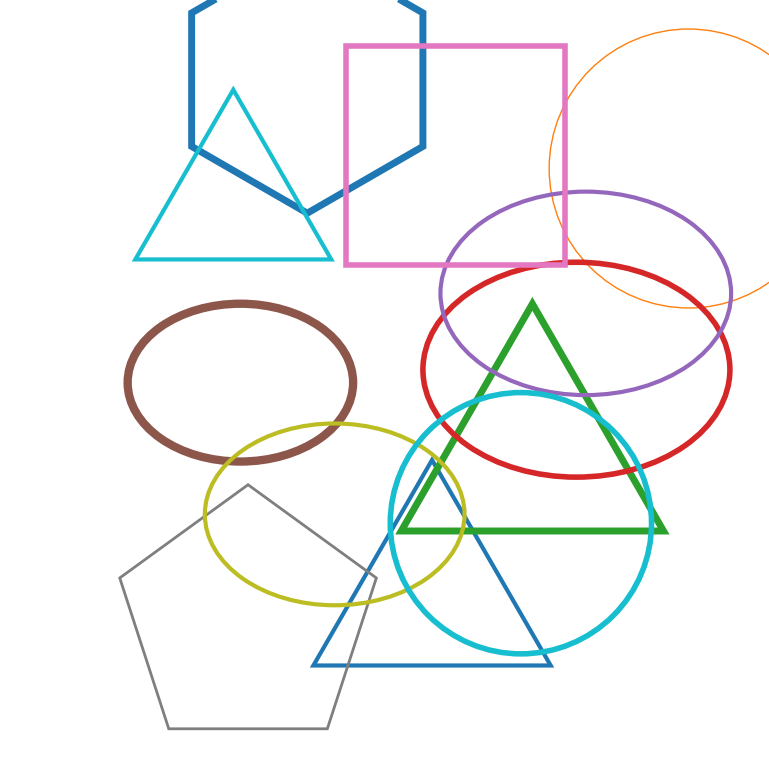[{"shape": "triangle", "thickness": 1.5, "radius": 0.89, "center": [0.561, 0.225]}, {"shape": "hexagon", "thickness": 2.5, "radius": 0.87, "center": [0.399, 0.897]}, {"shape": "circle", "thickness": 0.5, "radius": 0.91, "center": [0.894, 0.781]}, {"shape": "triangle", "thickness": 2.5, "radius": 0.98, "center": [0.691, 0.409]}, {"shape": "oval", "thickness": 2, "radius": 1.0, "center": [0.749, 0.52]}, {"shape": "oval", "thickness": 1.5, "radius": 0.94, "center": [0.761, 0.619]}, {"shape": "oval", "thickness": 3, "radius": 0.73, "center": [0.312, 0.503]}, {"shape": "square", "thickness": 2, "radius": 0.71, "center": [0.591, 0.798]}, {"shape": "pentagon", "thickness": 1, "radius": 0.88, "center": [0.322, 0.195]}, {"shape": "oval", "thickness": 1.5, "radius": 0.84, "center": [0.435, 0.332]}, {"shape": "circle", "thickness": 2, "radius": 0.85, "center": [0.676, 0.321]}, {"shape": "triangle", "thickness": 1.5, "radius": 0.73, "center": [0.303, 0.737]}]